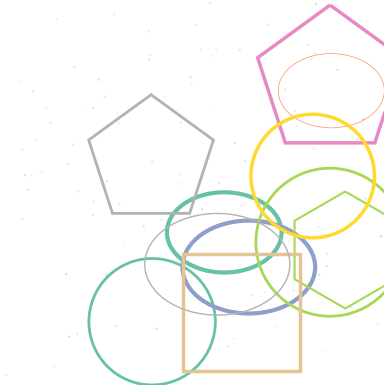[{"shape": "oval", "thickness": 3, "radius": 0.74, "center": [0.582, 0.396]}, {"shape": "circle", "thickness": 2, "radius": 0.82, "center": [0.395, 0.164]}, {"shape": "oval", "thickness": 0.5, "radius": 0.69, "center": [0.86, 0.764]}, {"shape": "oval", "thickness": 3, "radius": 0.86, "center": [0.646, 0.306]}, {"shape": "pentagon", "thickness": 2.5, "radius": 0.99, "center": [0.857, 0.789]}, {"shape": "hexagon", "thickness": 1.5, "radius": 0.76, "center": [0.897, 0.351]}, {"shape": "circle", "thickness": 2, "radius": 0.96, "center": [0.857, 0.371]}, {"shape": "circle", "thickness": 2.5, "radius": 0.8, "center": [0.812, 0.543]}, {"shape": "square", "thickness": 2.5, "radius": 0.76, "center": [0.627, 0.188]}, {"shape": "oval", "thickness": 1, "radius": 0.94, "center": [0.564, 0.314]}, {"shape": "pentagon", "thickness": 2, "radius": 0.85, "center": [0.392, 0.584]}]